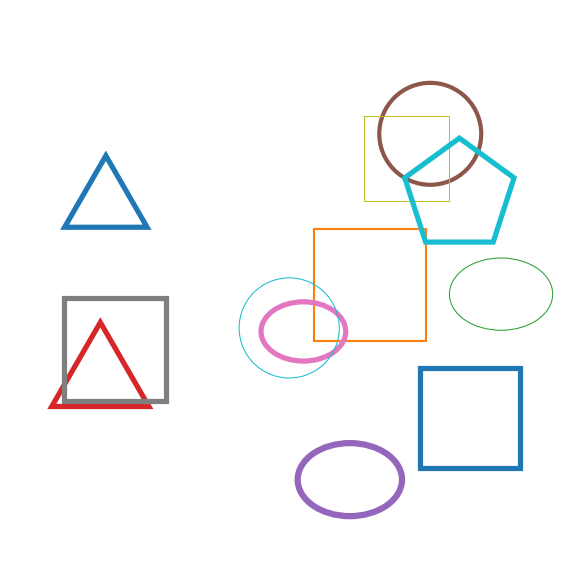[{"shape": "square", "thickness": 2.5, "radius": 0.43, "center": [0.814, 0.275]}, {"shape": "triangle", "thickness": 2.5, "radius": 0.41, "center": [0.183, 0.647]}, {"shape": "square", "thickness": 1, "radius": 0.49, "center": [0.641, 0.505]}, {"shape": "oval", "thickness": 0.5, "radius": 0.45, "center": [0.868, 0.49]}, {"shape": "triangle", "thickness": 2.5, "radius": 0.49, "center": [0.174, 0.344]}, {"shape": "oval", "thickness": 3, "radius": 0.45, "center": [0.606, 0.169]}, {"shape": "circle", "thickness": 2, "radius": 0.44, "center": [0.745, 0.767]}, {"shape": "oval", "thickness": 2.5, "radius": 0.37, "center": [0.525, 0.425]}, {"shape": "square", "thickness": 2.5, "radius": 0.44, "center": [0.199, 0.393]}, {"shape": "square", "thickness": 0.5, "radius": 0.37, "center": [0.704, 0.725]}, {"shape": "pentagon", "thickness": 2.5, "radius": 0.5, "center": [0.795, 0.66]}, {"shape": "circle", "thickness": 0.5, "radius": 0.43, "center": [0.501, 0.431]}]